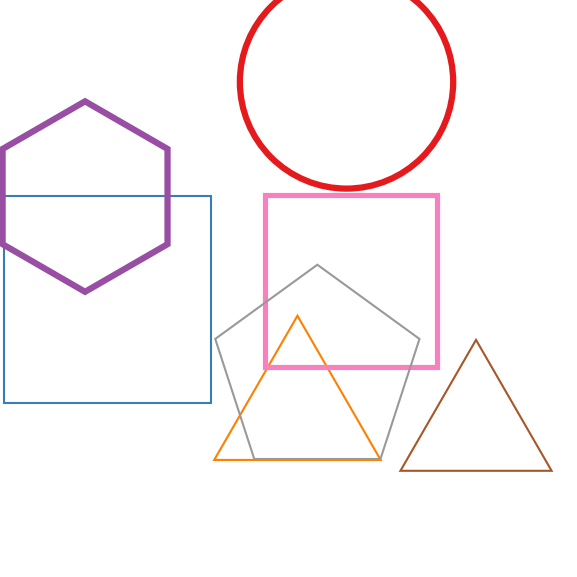[{"shape": "circle", "thickness": 3, "radius": 0.92, "center": [0.6, 0.857]}, {"shape": "square", "thickness": 1, "radius": 0.9, "center": [0.186, 0.48]}, {"shape": "hexagon", "thickness": 3, "radius": 0.82, "center": [0.147, 0.659]}, {"shape": "triangle", "thickness": 1, "radius": 0.83, "center": [0.515, 0.286]}, {"shape": "triangle", "thickness": 1, "radius": 0.76, "center": [0.824, 0.259]}, {"shape": "square", "thickness": 2.5, "radius": 0.74, "center": [0.608, 0.513]}, {"shape": "pentagon", "thickness": 1, "radius": 0.93, "center": [0.55, 0.355]}]